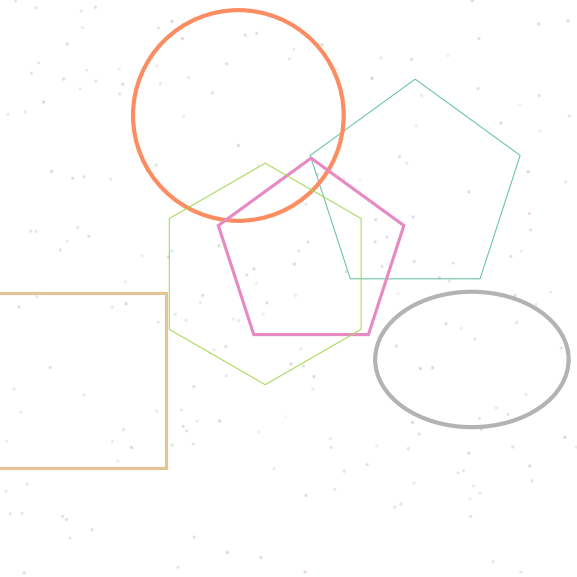[{"shape": "pentagon", "thickness": 0.5, "radius": 0.96, "center": [0.719, 0.671]}, {"shape": "circle", "thickness": 2, "radius": 0.91, "center": [0.413, 0.799]}, {"shape": "pentagon", "thickness": 1.5, "radius": 0.84, "center": [0.539, 0.556]}, {"shape": "hexagon", "thickness": 0.5, "radius": 0.96, "center": [0.459, 0.525]}, {"shape": "square", "thickness": 1.5, "radius": 0.76, "center": [0.136, 0.34]}, {"shape": "oval", "thickness": 2, "radius": 0.84, "center": [0.817, 0.377]}]